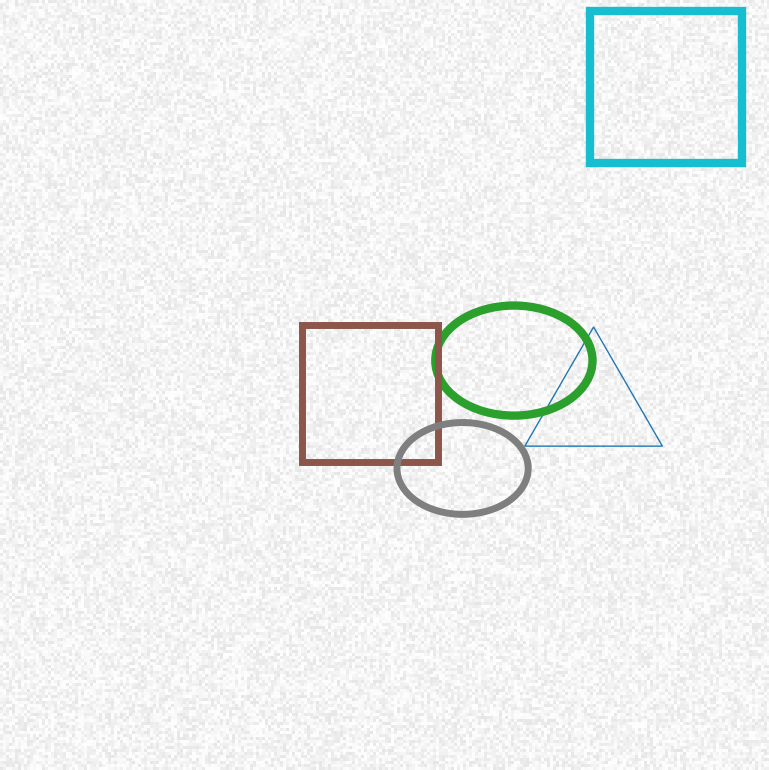[{"shape": "triangle", "thickness": 0.5, "radius": 0.52, "center": [0.771, 0.472]}, {"shape": "oval", "thickness": 3, "radius": 0.51, "center": [0.667, 0.532]}, {"shape": "square", "thickness": 2.5, "radius": 0.44, "center": [0.481, 0.489]}, {"shape": "oval", "thickness": 2.5, "radius": 0.43, "center": [0.601, 0.392]}, {"shape": "square", "thickness": 3, "radius": 0.49, "center": [0.865, 0.887]}]